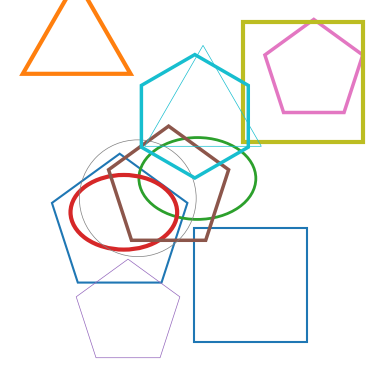[{"shape": "pentagon", "thickness": 1.5, "radius": 0.92, "center": [0.311, 0.416]}, {"shape": "square", "thickness": 1.5, "radius": 0.74, "center": [0.651, 0.261]}, {"shape": "triangle", "thickness": 3, "radius": 0.81, "center": [0.199, 0.889]}, {"shape": "oval", "thickness": 2, "radius": 0.76, "center": [0.513, 0.536]}, {"shape": "oval", "thickness": 3, "radius": 0.69, "center": [0.322, 0.449]}, {"shape": "pentagon", "thickness": 0.5, "radius": 0.71, "center": [0.333, 0.185]}, {"shape": "pentagon", "thickness": 2.5, "radius": 0.82, "center": [0.438, 0.508]}, {"shape": "pentagon", "thickness": 2.5, "radius": 0.67, "center": [0.815, 0.816]}, {"shape": "circle", "thickness": 0.5, "radius": 0.76, "center": [0.358, 0.485]}, {"shape": "square", "thickness": 3, "radius": 0.78, "center": [0.787, 0.787]}, {"shape": "triangle", "thickness": 0.5, "radius": 0.87, "center": [0.527, 0.707]}, {"shape": "hexagon", "thickness": 2.5, "radius": 0.8, "center": [0.506, 0.698]}]